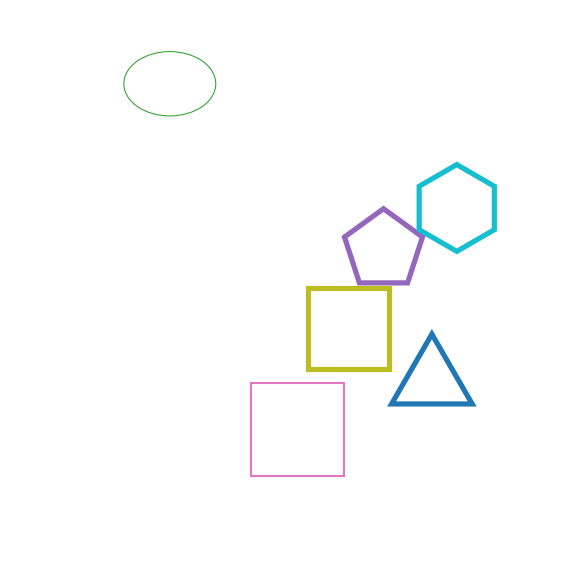[{"shape": "triangle", "thickness": 2.5, "radius": 0.4, "center": [0.748, 0.34]}, {"shape": "oval", "thickness": 0.5, "radius": 0.4, "center": [0.294, 0.854]}, {"shape": "pentagon", "thickness": 2.5, "radius": 0.36, "center": [0.664, 0.567]}, {"shape": "square", "thickness": 1, "radius": 0.4, "center": [0.516, 0.256]}, {"shape": "square", "thickness": 2.5, "radius": 0.35, "center": [0.603, 0.431]}, {"shape": "hexagon", "thickness": 2.5, "radius": 0.38, "center": [0.791, 0.639]}]